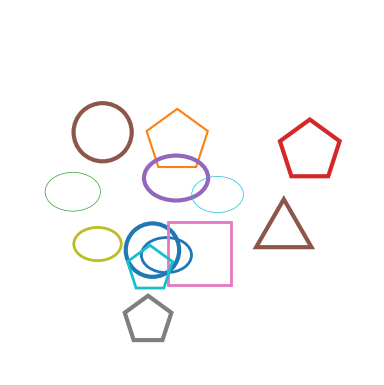[{"shape": "oval", "thickness": 2, "radius": 0.33, "center": [0.432, 0.337]}, {"shape": "circle", "thickness": 3, "radius": 0.35, "center": [0.396, 0.35]}, {"shape": "pentagon", "thickness": 1.5, "radius": 0.42, "center": [0.46, 0.634]}, {"shape": "oval", "thickness": 0.5, "radius": 0.36, "center": [0.189, 0.502]}, {"shape": "pentagon", "thickness": 3, "radius": 0.41, "center": [0.805, 0.608]}, {"shape": "oval", "thickness": 3, "radius": 0.42, "center": [0.457, 0.538]}, {"shape": "triangle", "thickness": 3, "radius": 0.41, "center": [0.737, 0.399]}, {"shape": "circle", "thickness": 3, "radius": 0.38, "center": [0.267, 0.657]}, {"shape": "square", "thickness": 2, "radius": 0.41, "center": [0.518, 0.342]}, {"shape": "pentagon", "thickness": 3, "radius": 0.32, "center": [0.385, 0.168]}, {"shape": "oval", "thickness": 2, "radius": 0.31, "center": [0.253, 0.366]}, {"shape": "oval", "thickness": 0.5, "radius": 0.34, "center": [0.565, 0.495]}, {"shape": "pentagon", "thickness": 2, "radius": 0.31, "center": [0.39, 0.301]}]